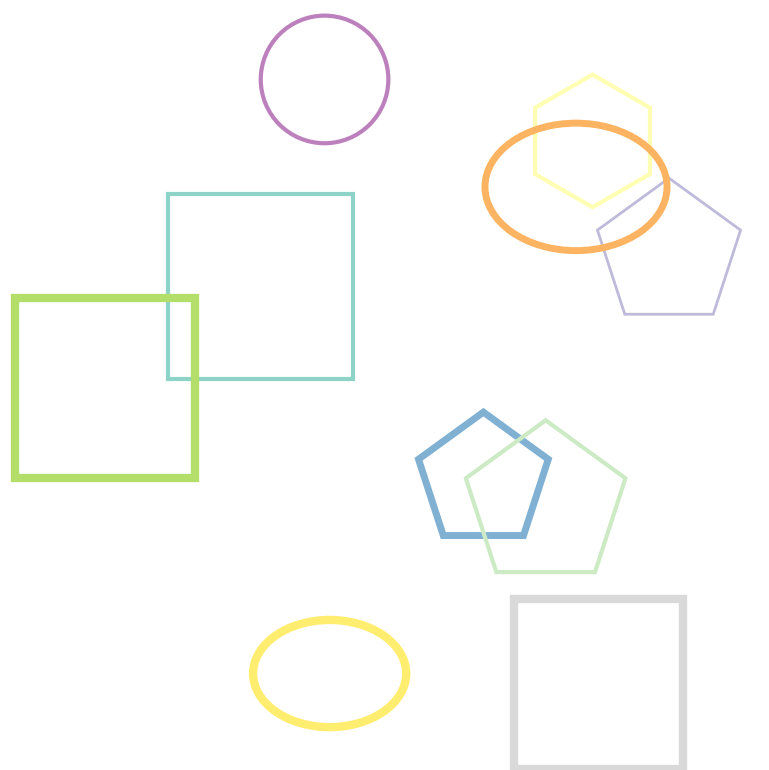[{"shape": "square", "thickness": 1.5, "radius": 0.6, "center": [0.338, 0.628]}, {"shape": "hexagon", "thickness": 1.5, "radius": 0.43, "center": [0.77, 0.817]}, {"shape": "pentagon", "thickness": 1, "radius": 0.49, "center": [0.869, 0.671]}, {"shape": "pentagon", "thickness": 2.5, "radius": 0.44, "center": [0.628, 0.376]}, {"shape": "oval", "thickness": 2.5, "radius": 0.59, "center": [0.748, 0.757]}, {"shape": "square", "thickness": 3, "radius": 0.58, "center": [0.136, 0.496]}, {"shape": "square", "thickness": 3, "radius": 0.55, "center": [0.777, 0.112]}, {"shape": "circle", "thickness": 1.5, "radius": 0.41, "center": [0.421, 0.897]}, {"shape": "pentagon", "thickness": 1.5, "radius": 0.54, "center": [0.709, 0.345]}, {"shape": "oval", "thickness": 3, "radius": 0.5, "center": [0.428, 0.125]}]